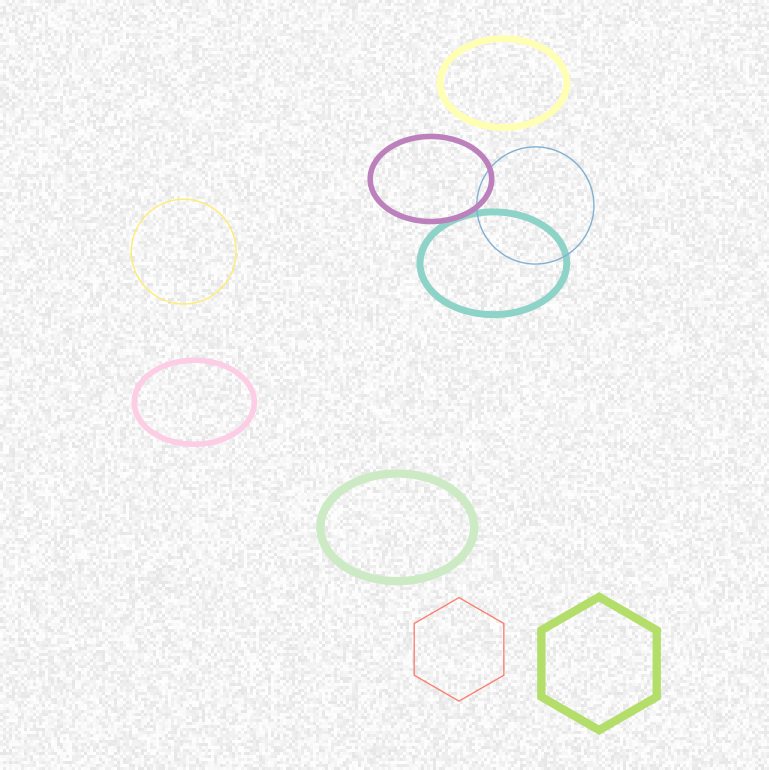[{"shape": "oval", "thickness": 2.5, "radius": 0.48, "center": [0.641, 0.658]}, {"shape": "oval", "thickness": 2.5, "radius": 0.41, "center": [0.654, 0.892]}, {"shape": "hexagon", "thickness": 0.5, "radius": 0.34, "center": [0.596, 0.157]}, {"shape": "circle", "thickness": 0.5, "radius": 0.38, "center": [0.695, 0.733]}, {"shape": "hexagon", "thickness": 3, "radius": 0.43, "center": [0.778, 0.138]}, {"shape": "oval", "thickness": 2, "radius": 0.39, "center": [0.252, 0.478]}, {"shape": "oval", "thickness": 2, "radius": 0.39, "center": [0.56, 0.768]}, {"shape": "oval", "thickness": 3, "radius": 0.5, "center": [0.516, 0.315]}, {"shape": "circle", "thickness": 0.5, "radius": 0.34, "center": [0.239, 0.673]}]